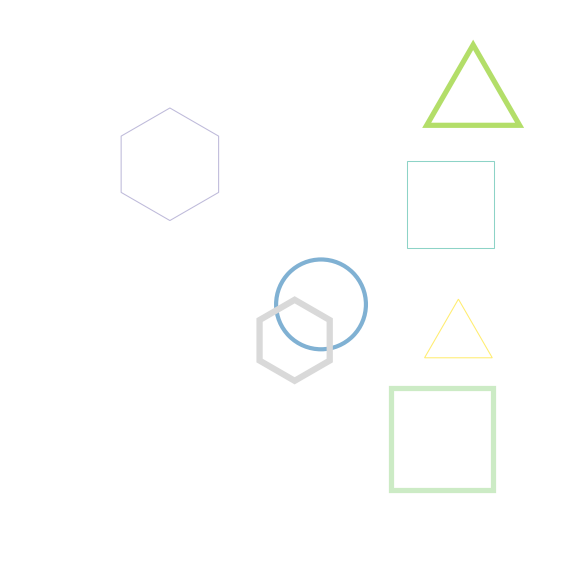[{"shape": "square", "thickness": 0.5, "radius": 0.38, "center": [0.78, 0.645]}, {"shape": "hexagon", "thickness": 0.5, "radius": 0.49, "center": [0.294, 0.715]}, {"shape": "circle", "thickness": 2, "radius": 0.39, "center": [0.556, 0.472]}, {"shape": "triangle", "thickness": 2.5, "radius": 0.46, "center": [0.819, 0.829]}, {"shape": "hexagon", "thickness": 3, "radius": 0.35, "center": [0.51, 0.41]}, {"shape": "square", "thickness": 2.5, "radius": 0.44, "center": [0.765, 0.239]}, {"shape": "triangle", "thickness": 0.5, "radius": 0.34, "center": [0.794, 0.413]}]